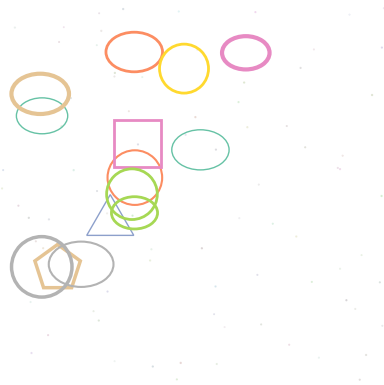[{"shape": "oval", "thickness": 1, "radius": 0.37, "center": [0.521, 0.611]}, {"shape": "oval", "thickness": 1, "radius": 0.33, "center": [0.109, 0.699]}, {"shape": "oval", "thickness": 2, "radius": 0.37, "center": [0.349, 0.865]}, {"shape": "circle", "thickness": 1.5, "radius": 0.35, "center": [0.35, 0.539]}, {"shape": "triangle", "thickness": 1, "radius": 0.35, "center": [0.286, 0.424]}, {"shape": "oval", "thickness": 3, "radius": 0.31, "center": [0.638, 0.863]}, {"shape": "square", "thickness": 2, "radius": 0.3, "center": [0.357, 0.626]}, {"shape": "oval", "thickness": 2, "radius": 0.3, "center": [0.349, 0.447]}, {"shape": "circle", "thickness": 2, "radius": 0.33, "center": [0.343, 0.496]}, {"shape": "circle", "thickness": 2, "radius": 0.32, "center": [0.478, 0.822]}, {"shape": "pentagon", "thickness": 2.5, "radius": 0.31, "center": [0.15, 0.303]}, {"shape": "oval", "thickness": 3, "radius": 0.37, "center": [0.104, 0.756]}, {"shape": "circle", "thickness": 2.5, "radius": 0.39, "center": [0.108, 0.307]}, {"shape": "oval", "thickness": 1.5, "radius": 0.42, "center": [0.211, 0.314]}]